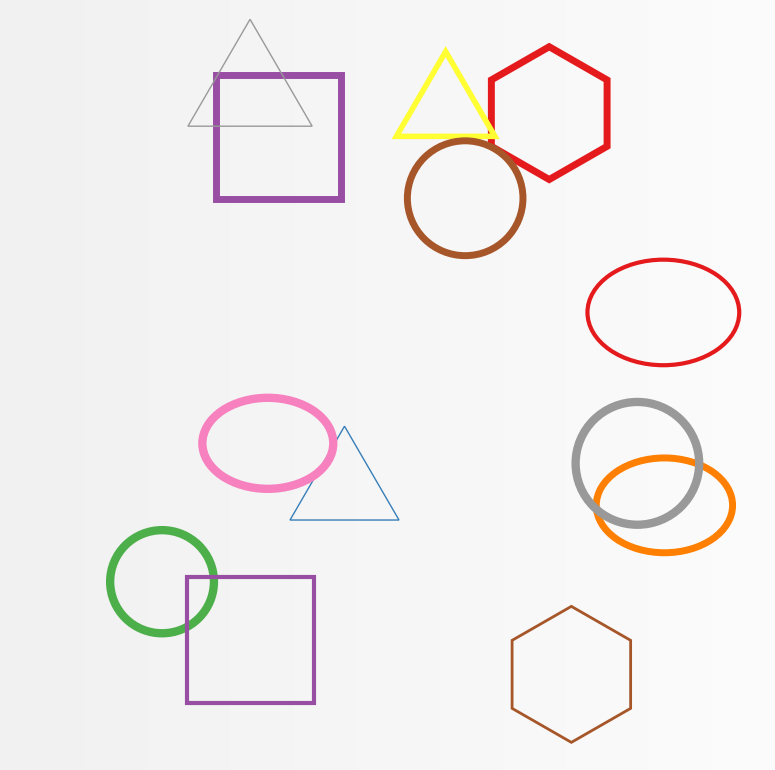[{"shape": "hexagon", "thickness": 2.5, "radius": 0.43, "center": [0.709, 0.853]}, {"shape": "oval", "thickness": 1.5, "radius": 0.49, "center": [0.856, 0.594]}, {"shape": "triangle", "thickness": 0.5, "radius": 0.41, "center": [0.445, 0.365]}, {"shape": "circle", "thickness": 3, "radius": 0.33, "center": [0.209, 0.245]}, {"shape": "square", "thickness": 2.5, "radius": 0.4, "center": [0.359, 0.822]}, {"shape": "square", "thickness": 1.5, "radius": 0.41, "center": [0.323, 0.169]}, {"shape": "oval", "thickness": 2.5, "radius": 0.44, "center": [0.857, 0.344]}, {"shape": "triangle", "thickness": 2, "radius": 0.37, "center": [0.575, 0.86]}, {"shape": "circle", "thickness": 2.5, "radius": 0.37, "center": [0.6, 0.743]}, {"shape": "hexagon", "thickness": 1, "radius": 0.44, "center": [0.737, 0.124]}, {"shape": "oval", "thickness": 3, "radius": 0.42, "center": [0.346, 0.424]}, {"shape": "triangle", "thickness": 0.5, "radius": 0.46, "center": [0.323, 0.882]}, {"shape": "circle", "thickness": 3, "radius": 0.4, "center": [0.822, 0.398]}]